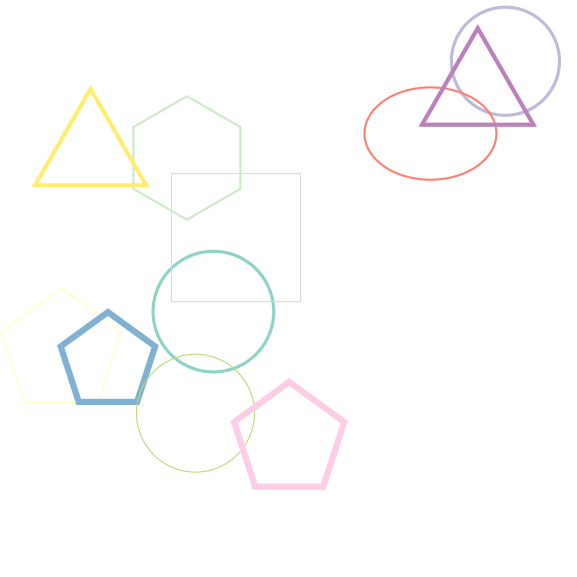[{"shape": "circle", "thickness": 1.5, "radius": 0.52, "center": [0.37, 0.46]}, {"shape": "pentagon", "thickness": 0.5, "radius": 0.55, "center": [0.106, 0.391]}, {"shape": "circle", "thickness": 1.5, "radius": 0.47, "center": [0.875, 0.893]}, {"shape": "oval", "thickness": 1, "radius": 0.57, "center": [0.745, 0.768]}, {"shape": "pentagon", "thickness": 3, "radius": 0.43, "center": [0.187, 0.373]}, {"shape": "circle", "thickness": 0.5, "radius": 0.51, "center": [0.338, 0.284]}, {"shape": "pentagon", "thickness": 3, "radius": 0.5, "center": [0.501, 0.237]}, {"shape": "square", "thickness": 0.5, "radius": 0.56, "center": [0.408, 0.589]}, {"shape": "triangle", "thickness": 2, "radius": 0.56, "center": [0.827, 0.839]}, {"shape": "hexagon", "thickness": 1, "radius": 0.53, "center": [0.324, 0.726]}, {"shape": "triangle", "thickness": 2, "radius": 0.56, "center": [0.157, 0.734]}]